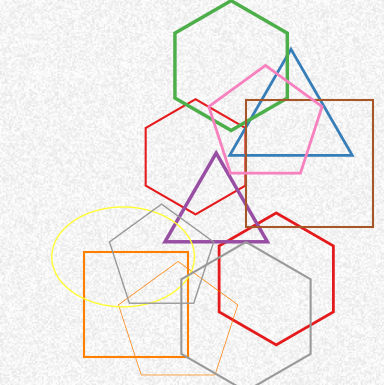[{"shape": "hexagon", "thickness": 1.5, "radius": 0.75, "center": [0.508, 0.593]}, {"shape": "hexagon", "thickness": 2, "radius": 0.86, "center": [0.718, 0.276]}, {"shape": "triangle", "thickness": 2, "radius": 0.92, "center": [0.756, 0.688]}, {"shape": "hexagon", "thickness": 2.5, "radius": 0.84, "center": [0.6, 0.83]}, {"shape": "triangle", "thickness": 2.5, "radius": 0.77, "center": [0.562, 0.449]}, {"shape": "pentagon", "thickness": 0.5, "radius": 0.81, "center": [0.463, 0.158]}, {"shape": "square", "thickness": 1.5, "radius": 0.68, "center": [0.354, 0.209]}, {"shape": "oval", "thickness": 1, "radius": 0.93, "center": [0.32, 0.333]}, {"shape": "square", "thickness": 1.5, "radius": 0.82, "center": [0.804, 0.574]}, {"shape": "pentagon", "thickness": 2, "radius": 0.77, "center": [0.689, 0.675]}, {"shape": "hexagon", "thickness": 1.5, "radius": 0.97, "center": [0.639, 0.178]}, {"shape": "pentagon", "thickness": 1, "radius": 0.71, "center": [0.42, 0.328]}]